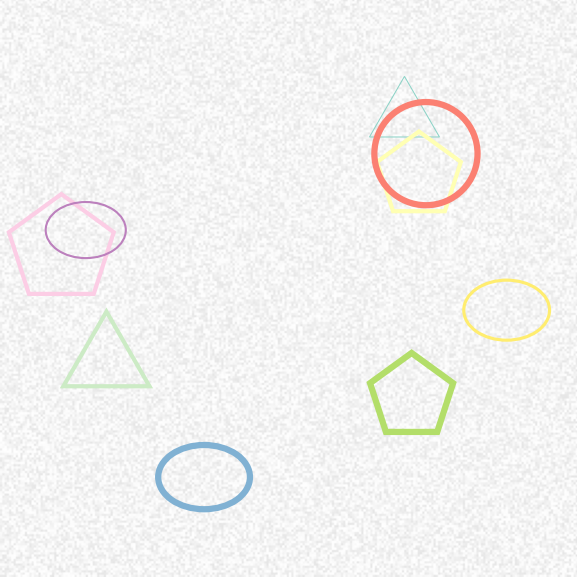[{"shape": "triangle", "thickness": 0.5, "radius": 0.35, "center": [0.7, 0.797]}, {"shape": "pentagon", "thickness": 2, "radius": 0.38, "center": [0.725, 0.695]}, {"shape": "circle", "thickness": 3, "radius": 0.45, "center": [0.738, 0.733]}, {"shape": "oval", "thickness": 3, "radius": 0.4, "center": [0.353, 0.173]}, {"shape": "pentagon", "thickness": 3, "radius": 0.38, "center": [0.713, 0.312]}, {"shape": "pentagon", "thickness": 2, "radius": 0.48, "center": [0.106, 0.567]}, {"shape": "oval", "thickness": 1, "radius": 0.35, "center": [0.148, 0.601]}, {"shape": "triangle", "thickness": 2, "radius": 0.43, "center": [0.184, 0.373]}, {"shape": "oval", "thickness": 1.5, "radius": 0.37, "center": [0.877, 0.462]}]